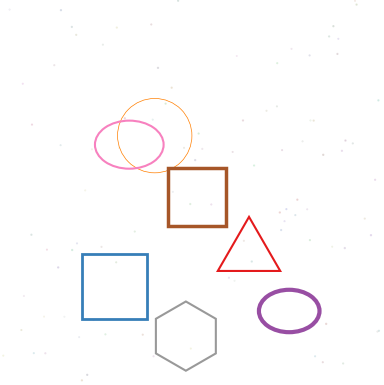[{"shape": "triangle", "thickness": 1.5, "radius": 0.47, "center": [0.647, 0.343]}, {"shape": "square", "thickness": 2, "radius": 0.43, "center": [0.297, 0.256]}, {"shape": "oval", "thickness": 3, "radius": 0.39, "center": [0.751, 0.192]}, {"shape": "circle", "thickness": 0.5, "radius": 0.48, "center": [0.402, 0.648]}, {"shape": "square", "thickness": 2.5, "radius": 0.37, "center": [0.512, 0.489]}, {"shape": "oval", "thickness": 1.5, "radius": 0.45, "center": [0.336, 0.624]}, {"shape": "hexagon", "thickness": 1.5, "radius": 0.45, "center": [0.483, 0.127]}]